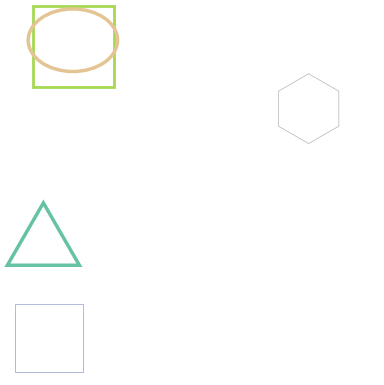[{"shape": "triangle", "thickness": 2.5, "radius": 0.54, "center": [0.113, 0.365]}, {"shape": "square", "thickness": 0.5, "radius": 0.44, "center": [0.128, 0.123]}, {"shape": "square", "thickness": 2, "radius": 0.52, "center": [0.191, 0.879]}, {"shape": "oval", "thickness": 2.5, "radius": 0.58, "center": [0.189, 0.896]}, {"shape": "hexagon", "thickness": 0.5, "radius": 0.45, "center": [0.802, 0.718]}]